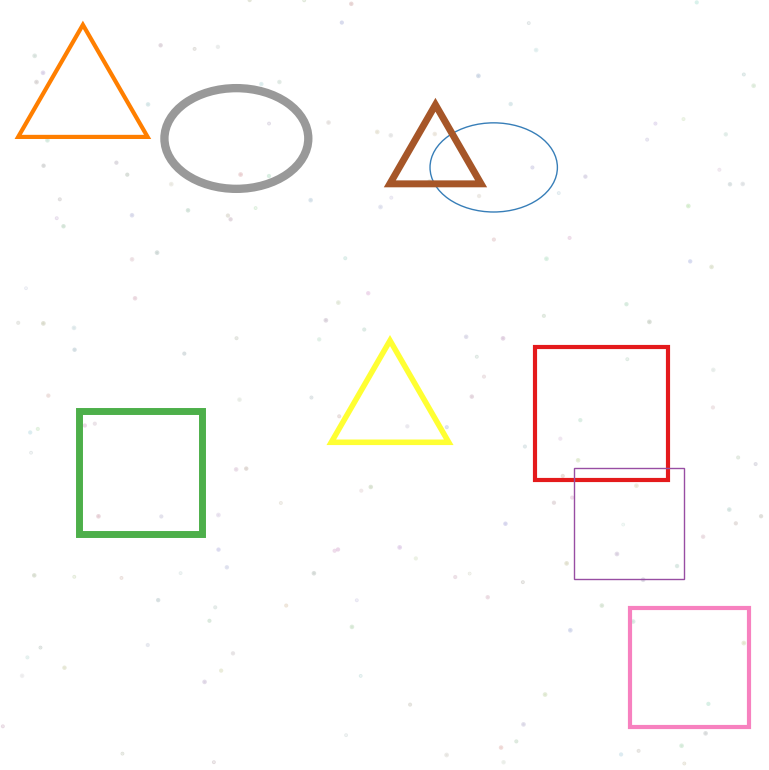[{"shape": "square", "thickness": 1.5, "radius": 0.43, "center": [0.781, 0.463]}, {"shape": "oval", "thickness": 0.5, "radius": 0.41, "center": [0.641, 0.783]}, {"shape": "square", "thickness": 2.5, "radius": 0.4, "center": [0.183, 0.387]}, {"shape": "square", "thickness": 0.5, "radius": 0.36, "center": [0.817, 0.32]}, {"shape": "triangle", "thickness": 1.5, "radius": 0.49, "center": [0.108, 0.871]}, {"shape": "triangle", "thickness": 2, "radius": 0.44, "center": [0.507, 0.47]}, {"shape": "triangle", "thickness": 2.5, "radius": 0.34, "center": [0.566, 0.795]}, {"shape": "square", "thickness": 1.5, "radius": 0.39, "center": [0.896, 0.133]}, {"shape": "oval", "thickness": 3, "radius": 0.47, "center": [0.307, 0.82]}]